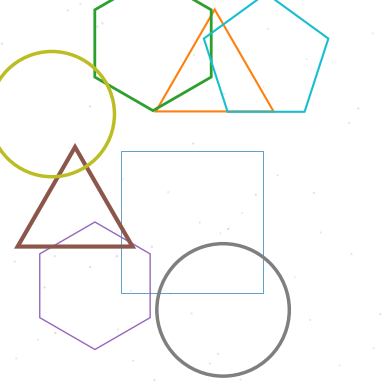[{"shape": "square", "thickness": 0.5, "radius": 0.92, "center": [0.499, 0.423]}, {"shape": "triangle", "thickness": 1.5, "radius": 0.88, "center": [0.558, 0.799]}, {"shape": "hexagon", "thickness": 2, "radius": 0.87, "center": [0.397, 0.887]}, {"shape": "hexagon", "thickness": 1, "radius": 0.83, "center": [0.247, 0.258]}, {"shape": "triangle", "thickness": 3, "radius": 0.86, "center": [0.195, 0.446]}, {"shape": "circle", "thickness": 2.5, "radius": 0.86, "center": [0.579, 0.195]}, {"shape": "circle", "thickness": 2.5, "radius": 0.81, "center": [0.135, 0.704]}, {"shape": "pentagon", "thickness": 1.5, "radius": 0.85, "center": [0.691, 0.847]}]